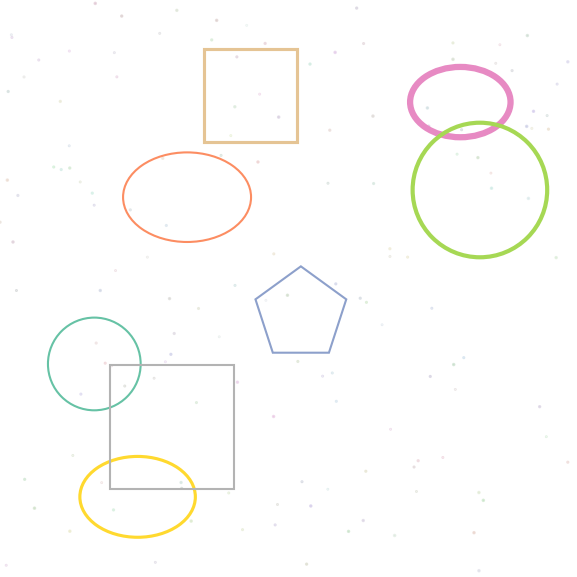[{"shape": "circle", "thickness": 1, "radius": 0.4, "center": [0.163, 0.369]}, {"shape": "oval", "thickness": 1, "radius": 0.55, "center": [0.324, 0.658]}, {"shape": "pentagon", "thickness": 1, "radius": 0.41, "center": [0.521, 0.455]}, {"shape": "oval", "thickness": 3, "radius": 0.43, "center": [0.797, 0.822]}, {"shape": "circle", "thickness": 2, "radius": 0.58, "center": [0.831, 0.67]}, {"shape": "oval", "thickness": 1.5, "radius": 0.5, "center": [0.238, 0.139]}, {"shape": "square", "thickness": 1.5, "radius": 0.41, "center": [0.434, 0.834]}, {"shape": "square", "thickness": 1, "radius": 0.54, "center": [0.298, 0.26]}]